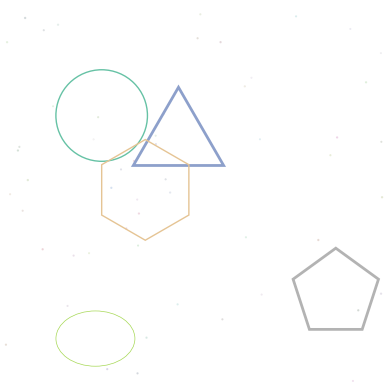[{"shape": "circle", "thickness": 1, "radius": 0.59, "center": [0.264, 0.7]}, {"shape": "triangle", "thickness": 2, "radius": 0.68, "center": [0.464, 0.638]}, {"shape": "oval", "thickness": 0.5, "radius": 0.51, "center": [0.248, 0.121]}, {"shape": "hexagon", "thickness": 1, "radius": 0.65, "center": [0.377, 0.507]}, {"shape": "pentagon", "thickness": 2, "radius": 0.58, "center": [0.872, 0.239]}]